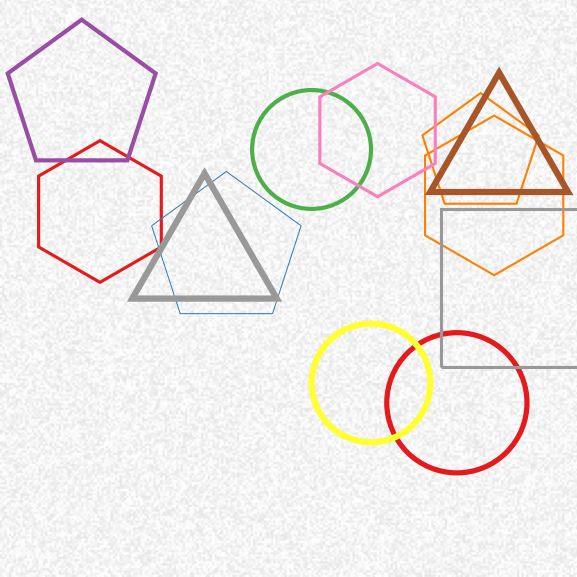[{"shape": "circle", "thickness": 2.5, "radius": 0.61, "center": [0.791, 0.302]}, {"shape": "hexagon", "thickness": 1.5, "radius": 0.61, "center": [0.173, 0.633]}, {"shape": "pentagon", "thickness": 0.5, "radius": 0.68, "center": [0.392, 0.566]}, {"shape": "circle", "thickness": 2, "radius": 0.51, "center": [0.54, 0.74]}, {"shape": "pentagon", "thickness": 2, "radius": 0.67, "center": [0.141, 0.83]}, {"shape": "pentagon", "thickness": 1, "radius": 0.53, "center": [0.832, 0.732]}, {"shape": "hexagon", "thickness": 1, "radius": 0.69, "center": [0.856, 0.661]}, {"shape": "circle", "thickness": 3, "radius": 0.51, "center": [0.642, 0.336]}, {"shape": "triangle", "thickness": 3, "radius": 0.69, "center": [0.864, 0.736]}, {"shape": "hexagon", "thickness": 1.5, "radius": 0.58, "center": [0.654, 0.774]}, {"shape": "square", "thickness": 1.5, "radius": 0.68, "center": [0.899, 0.501]}, {"shape": "triangle", "thickness": 3, "radius": 0.72, "center": [0.354, 0.554]}]